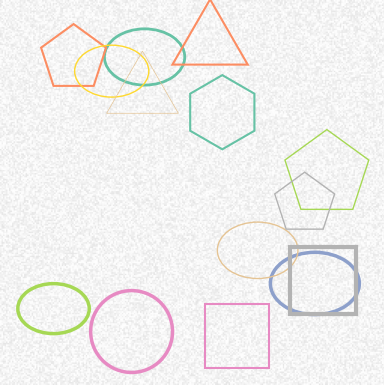[{"shape": "hexagon", "thickness": 1.5, "radius": 0.48, "center": [0.577, 0.709]}, {"shape": "oval", "thickness": 2, "radius": 0.52, "center": [0.376, 0.852]}, {"shape": "triangle", "thickness": 1.5, "radius": 0.56, "center": [0.546, 0.889]}, {"shape": "pentagon", "thickness": 1.5, "radius": 0.44, "center": [0.191, 0.849]}, {"shape": "oval", "thickness": 2.5, "radius": 0.58, "center": [0.818, 0.264]}, {"shape": "circle", "thickness": 2.5, "radius": 0.53, "center": [0.342, 0.139]}, {"shape": "square", "thickness": 1.5, "radius": 0.42, "center": [0.615, 0.127]}, {"shape": "pentagon", "thickness": 1, "radius": 0.57, "center": [0.849, 0.549]}, {"shape": "oval", "thickness": 2.5, "radius": 0.46, "center": [0.139, 0.198]}, {"shape": "oval", "thickness": 1, "radius": 0.48, "center": [0.29, 0.815]}, {"shape": "triangle", "thickness": 0.5, "radius": 0.54, "center": [0.37, 0.76]}, {"shape": "oval", "thickness": 1, "radius": 0.52, "center": [0.669, 0.35]}, {"shape": "square", "thickness": 3, "radius": 0.43, "center": [0.84, 0.271]}, {"shape": "pentagon", "thickness": 1, "radius": 0.41, "center": [0.791, 0.471]}]